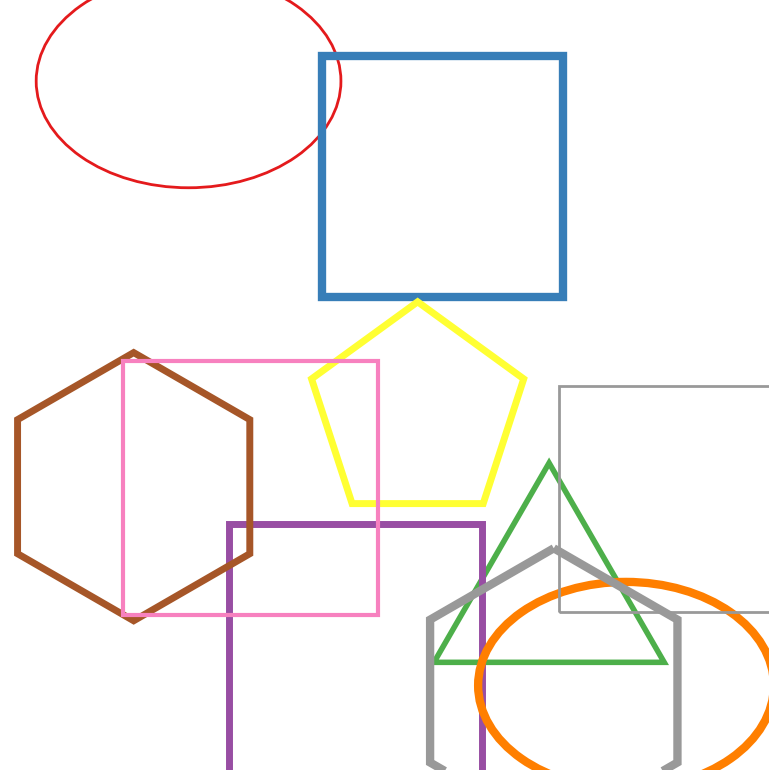[{"shape": "oval", "thickness": 1, "radius": 0.99, "center": [0.245, 0.895]}, {"shape": "square", "thickness": 3, "radius": 0.78, "center": [0.575, 0.77]}, {"shape": "triangle", "thickness": 2, "radius": 0.86, "center": [0.713, 0.226]}, {"shape": "square", "thickness": 2.5, "radius": 0.82, "center": [0.462, 0.155]}, {"shape": "oval", "thickness": 3, "radius": 0.96, "center": [0.813, 0.11]}, {"shape": "pentagon", "thickness": 2.5, "radius": 0.72, "center": [0.542, 0.463]}, {"shape": "hexagon", "thickness": 2.5, "radius": 0.87, "center": [0.174, 0.368]}, {"shape": "square", "thickness": 1.5, "radius": 0.83, "center": [0.326, 0.366]}, {"shape": "square", "thickness": 1, "radius": 0.74, "center": [0.873, 0.352]}, {"shape": "hexagon", "thickness": 3, "radius": 0.93, "center": [0.719, 0.102]}]